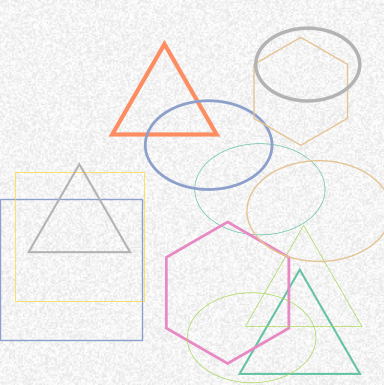[{"shape": "triangle", "thickness": 1.5, "radius": 0.9, "center": [0.779, 0.119]}, {"shape": "oval", "thickness": 0.5, "radius": 0.85, "center": [0.675, 0.508]}, {"shape": "triangle", "thickness": 3, "radius": 0.78, "center": [0.427, 0.729]}, {"shape": "square", "thickness": 1, "radius": 0.92, "center": [0.184, 0.301]}, {"shape": "oval", "thickness": 2, "radius": 0.82, "center": [0.542, 0.623]}, {"shape": "hexagon", "thickness": 2, "radius": 0.92, "center": [0.591, 0.24]}, {"shape": "triangle", "thickness": 0.5, "radius": 0.87, "center": [0.789, 0.24]}, {"shape": "oval", "thickness": 0.5, "radius": 0.84, "center": [0.654, 0.123]}, {"shape": "square", "thickness": 0.5, "radius": 0.84, "center": [0.205, 0.387]}, {"shape": "oval", "thickness": 1, "radius": 0.94, "center": [0.828, 0.452]}, {"shape": "hexagon", "thickness": 1, "radius": 0.7, "center": [0.781, 0.763]}, {"shape": "oval", "thickness": 2.5, "radius": 0.68, "center": [0.799, 0.832]}, {"shape": "triangle", "thickness": 1.5, "radius": 0.76, "center": [0.206, 0.421]}]